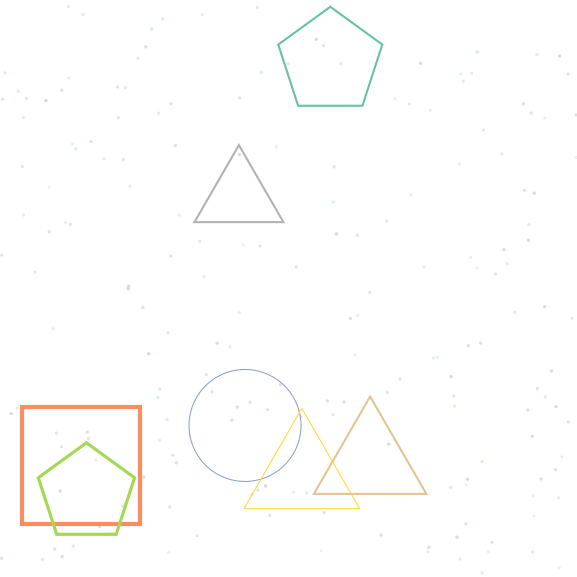[{"shape": "pentagon", "thickness": 1, "radius": 0.47, "center": [0.572, 0.893]}, {"shape": "square", "thickness": 2, "radius": 0.51, "center": [0.141, 0.193]}, {"shape": "circle", "thickness": 0.5, "radius": 0.48, "center": [0.424, 0.262]}, {"shape": "pentagon", "thickness": 1.5, "radius": 0.44, "center": [0.15, 0.145]}, {"shape": "triangle", "thickness": 0.5, "radius": 0.58, "center": [0.523, 0.176]}, {"shape": "triangle", "thickness": 1, "radius": 0.56, "center": [0.641, 0.2]}, {"shape": "triangle", "thickness": 1, "radius": 0.44, "center": [0.414, 0.659]}]